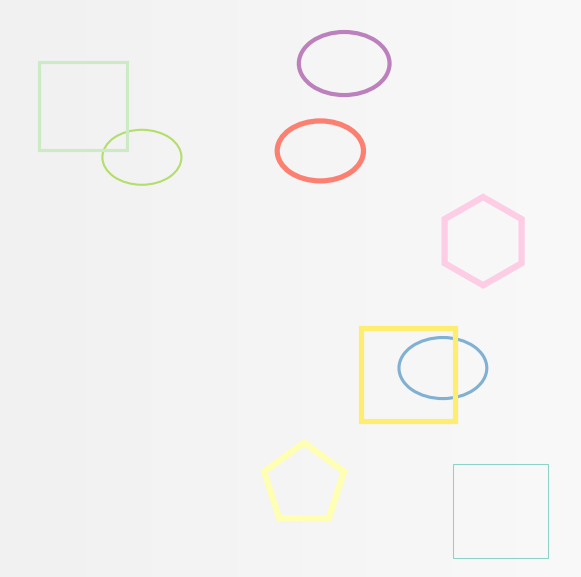[{"shape": "square", "thickness": 0.5, "radius": 0.41, "center": [0.862, 0.114]}, {"shape": "pentagon", "thickness": 3, "radius": 0.36, "center": [0.523, 0.16]}, {"shape": "oval", "thickness": 2.5, "radius": 0.37, "center": [0.551, 0.738]}, {"shape": "oval", "thickness": 1.5, "radius": 0.38, "center": [0.762, 0.362]}, {"shape": "oval", "thickness": 1, "radius": 0.34, "center": [0.244, 0.727]}, {"shape": "hexagon", "thickness": 3, "radius": 0.38, "center": [0.831, 0.582]}, {"shape": "oval", "thickness": 2, "radius": 0.39, "center": [0.592, 0.889]}, {"shape": "square", "thickness": 1.5, "radius": 0.38, "center": [0.142, 0.815]}, {"shape": "square", "thickness": 2.5, "radius": 0.4, "center": [0.702, 0.35]}]